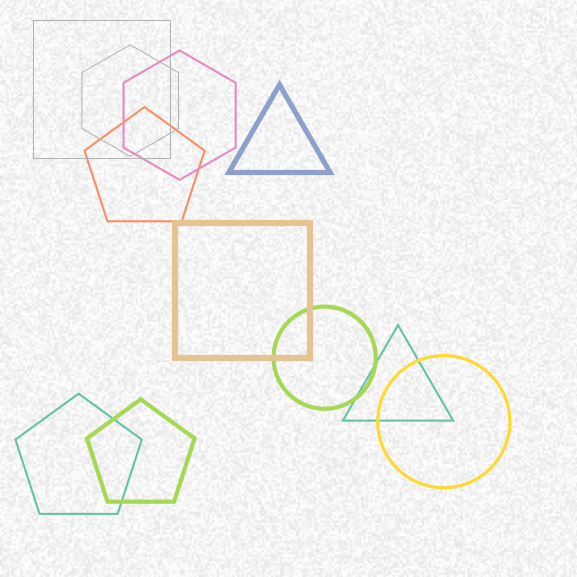[{"shape": "pentagon", "thickness": 1, "radius": 0.58, "center": [0.136, 0.202]}, {"shape": "triangle", "thickness": 1, "radius": 0.55, "center": [0.689, 0.326]}, {"shape": "pentagon", "thickness": 1, "radius": 0.55, "center": [0.25, 0.704]}, {"shape": "triangle", "thickness": 2.5, "radius": 0.51, "center": [0.484, 0.751]}, {"shape": "hexagon", "thickness": 1, "radius": 0.56, "center": [0.311, 0.8]}, {"shape": "pentagon", "thickness": 2, "radius": 0.49, "center": [0.244, 0.21]}, {"shape": "circle", "thickness": 2, "radius": 0.44, "center": [0.562, 0.38]}, {"shape": "circle", "thickness": 1.5, "radius": 0.57, "center": [0.768, 0.269]}, {"shape": "square", "thickness": 3, "radius": 0.58, "center": [0.42, 0.496]}, {"shape": "hexagon", "thickness": 0.5, "radius": 0.48, "center": [0.225, 0.825]}, {"shape": "square", "thickness": 0.5, "radius": 0.6, "center": [0.176, 0.845]}]